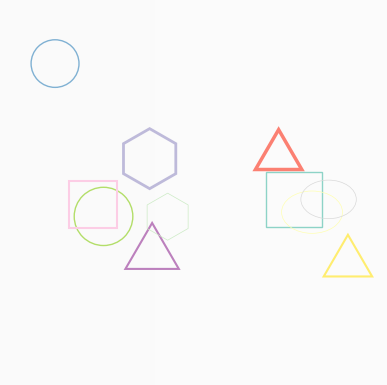[{"shape": "square", "thickness": 1, "radius": 0.36, "center": [0.759, 0.482]}, {"shape": "oval", "thickness": 0.5, "radius": 0.39, "center": [0.805, 0.449]}, {"shape": "hexagon", "thickness": 2, "radius": 0.39, "center": [0.386, 0.588]}, {"shape": "triangle", "thickness": 2.5, "radius": 0.35, "center": [0.719, 0.594]}, {"shape": "circle", "thickness": 1, "radius": 0.31, "center": [0.142, 0.835]}, {"shape": "circle", "thickness": 1, "radius": 0.38, "center": [0.267, 0.438]}, {"shape": "square", "thickness": 1.5, "radius": 0.31, "center": [0.24, 0.469]}, {"shape": "oval", "thickness": 0.5, "radius": 0.36, "center": [0.848, 0.482]}, {"shape": "triangle", "thickness": 1.5, "radius": 0.4, "center": [0.393, 0.341]}, {"shape": "hexagon", "thickness": 0.5, "radius": 0.31, "center": [0.433, 0.437]}, {"shape": "triangle", "thickness": 1.5, "radius": 0.36, "center": [0.898, 0.318]}]